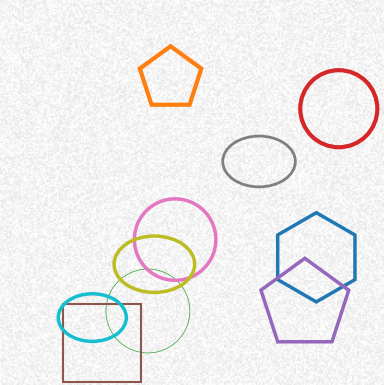[{"shape": "hexagon", "thickness": 2.5, "radius": 0.58, "center": [0.822, 0.332]}, {"shape": "pentagon", "thickness": 3, "radius": 0.42, "center": [0.443, 0.796]}, {"shape": "circle", "thickness": 0.5, "radius": 0.54, "center": [0.384, 0.192]}, {"shape": "circle", "thickness": 3, "radius": 0.5, "center": [0.88, 0.718]}, {"shape": "pentagon", "thickness": 2.5, "radius": 0.6, "center": [0.792, 0.209]}, {"shape": "square", "thickness": 1.5, "radius": 0.51, "center": [0.265, 0.11]}, {"shape": "circle", "thickness": 2.5, "radius": 0.53, "center": [0.455, 0.378]}, {"shape": "oval", "thickness": 2, "radius": 0.47, "center": [0.673, 0.581]}, {"shape": "oval", "thickness": 2.5, "radius": 0.52, "center": [0.401, 0.314]}, {"shape": "oval", "thickness": 2.5, "radius": 0.44, "center": [0.24, 0.175]}]